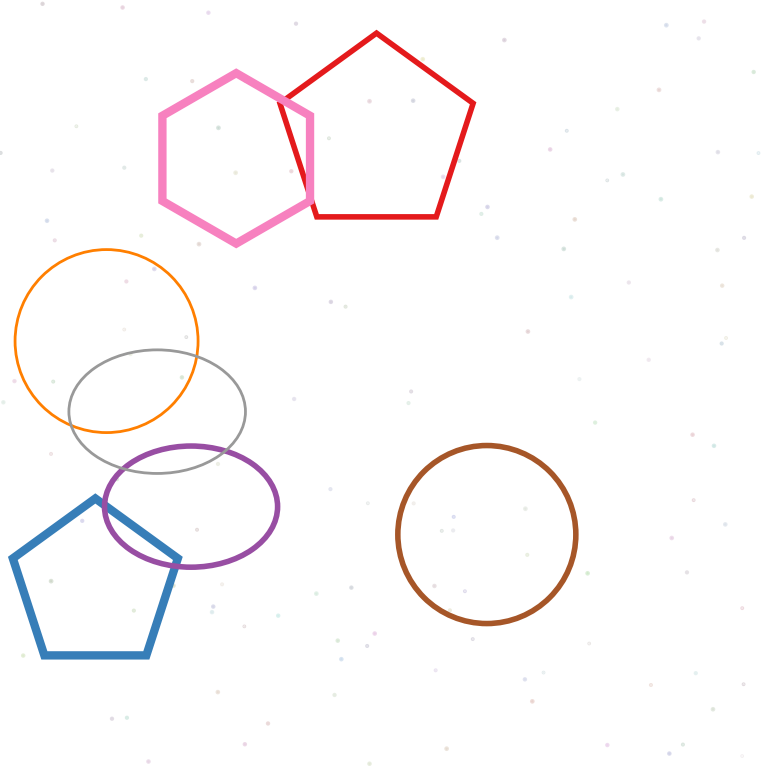[{"shape": "pentagon", "thickness": 2, "radius": 0.66, "center": [0.489, 0.825]}, {"shape": "pentagon", "thickness": 3, "radius": 0.56, "center": [0.124, 0.24]}, {"shape": "oval", "thickness": 2, "radius": 0.56, "center": [0.248, 0.342]}, {"shape": "circle", "thickness": 1, "radius": 0.59, "center": [0.138, 0.557]}, {"shape": "circle", "thickness": 2, "radius": 0.58, "center": [0.632, 0.306]}, {"shape": "hexagon", "thickness": 3, "radius": 0.55, "center": [0.307, 0.794]}, {"shape": "oval", "thickness": 1, "radius": 0.57, "center": [0.204, 0.465]}]